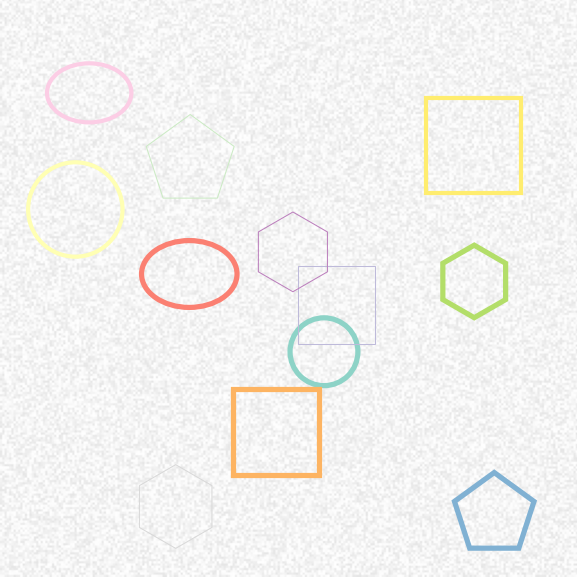[{"shape": "circle", "thickness": 2.5, "radius": 0.29, "center": [0.561, 0.39]}, {"shape": "circle", "thickness": 2, "radius": 0.41, "center": [0.13, 0.636]}, {"shape": "square", "thickness": 0.5, "radius": 0.33, "center": [0.583, 0.471]}, {"shape": "oval", "thickness": 2.5, "radius": 0.41, "center": [0.328, 0.525]}, {"shape": "pentagon", "thickness": 2.5, "radius": 0.36, "center": [0.856, 0.108]}, {"shape": "square", "thickness": 2.5, "radius": 0.37, "center": [0.478, 0.251]}, {"shape": "hexagon", "thickness": 2.5, "radius": 0.31, "center": [0.821, 0.512]}, {"shape": "oval", "thickness": 2, "radius": 0.37, "center": [0.154, 0.838]}, {"shape": "hexagon", "thickness": 0.5, "radius": 0.36, "center": [0.304, 0.122]}, {"shape": "hexagon", "thickness": 0.5, "radius": 0.35, "center": [0.507, 0.563]}, {"shape": "pentagon", "thickness": 0.5, "radius": 0.4, "center": [0.329, 0.721]}, {"shape": "square", "thickness": 2, "radius": 0.41, "center": [0.82, 0.747]}]